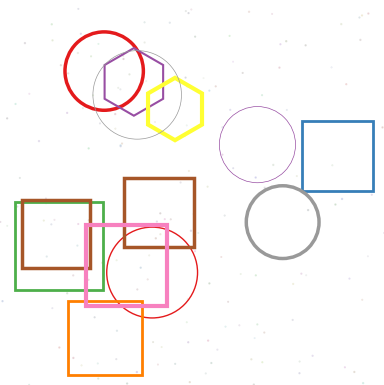[{"shape": "circle", "thickness": 2.5, "radius": 0.51, "center": [0.271, 0.815]}, {"shape": "circle", "thickness": 1, "radius": 0.59, "center": [0.395, 0.292]}, {"shape": "square", "thickness": 2, "radius": 0.46, "center": [0.877, 0.595]}, {"shape": "square", "thickness": 2, "radius": 0.57, "center": [0.153, 0.361]}, {"shape": "circle", "thickness": 0.5, "radius": 0.49, "center": [0.669, 0.624]}, {"shape": "hexagon", "thickness": 1.5, "radius": 0.44, "center": [0.348, 0.787]}, {"shape": "square", "thickness": 2, "radius": 0.48, "center": [0.273, 0.122]}, {"shape": "hexagon", "thickness": 3, "radius": 0.4, "center": [0.455, 0.717]}, {"shape": "square", "thickness": 2.5, "radius": 0.45, "center": [0.412, 0.448]}, {"shape": "square", "thickness": 2.5, "radius": 0.44, "center": [0.146, 0.393]}, {"shape": "square", "thickness": 3, "radius": 0.53, "center": [0.328, 0.309]}, {"shape": "circle", "thickness": 0.5, "radius": 0.58, "center": [0.356, 0.754]}, {"shape": "circle", "thickness": 2.5, "radius": 0.47, "center": [0.734, 0.423]}]